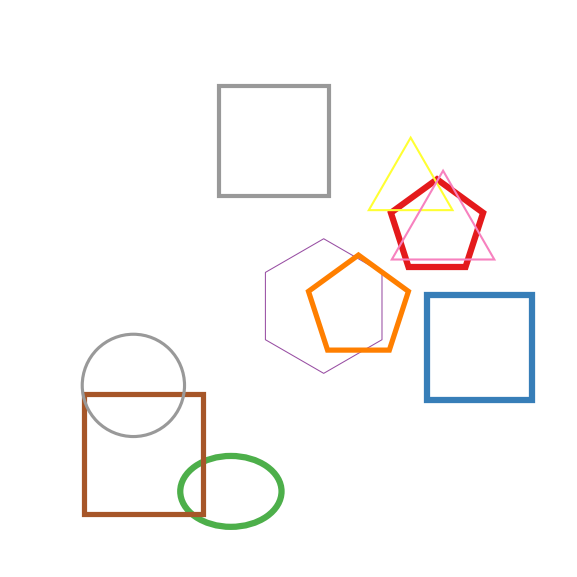[{"shape": "pentagon", "thickness": 3, "radius": 0.42, "center": [0.757, 0.605]}, {"shape": "square", "thickness": 3, "radius": 0.45, "center": [0.83, 0.397]}, {"shape": "oval", "thickness": 3, "radius": 0.44, "center": [0.4, 0.148]}, {"shape": "hexagon", "thickness": 0.5, "radius": 0.58, "center": [0.561, 0.469]}, {"shape": "pentagon", "thickness": 2.5, "radius": 0.45, "center": [0.621, 0.466]}, {"shape": "triangle", "thickness": 1, "radius": 0.42, "center": [0.711, 0.677]}, {"shape": "square", "thickness": 2.5, "radius": 0.52, "center": [0.248, 0.213]}, {"shape": "triangle", "thickness": 1, "radius": 0.51, "center": [0.767, 0.601]}, {"shape": "circle", "thickness": 1.5, "radius": 0.44, "center": [0.231, 0.332]}, {"shape": "square", "thickness": 2, "radius": 0.48, "center": [0.475, 0.756]}]